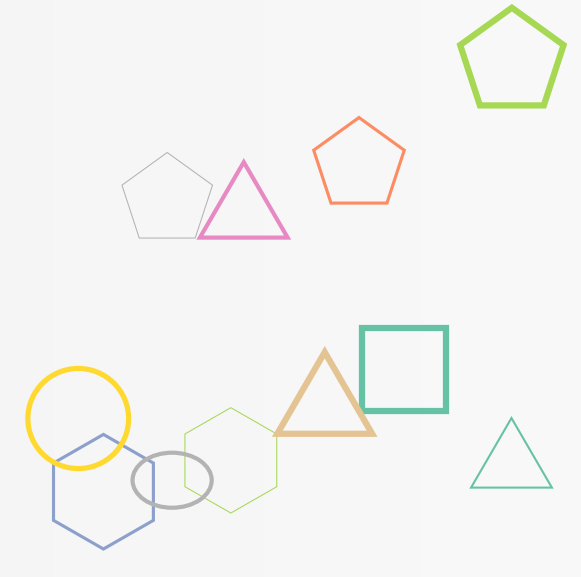[{"shape": "triangle", "thickness": 1, "radius": 0.4, "center": [0.88, 0.195]}, {"shape": "square", "thickness": 3, "radius": 0.36, "center": [0.695, 0.359]}, {"shape": "pentagon", "thickness": 1.5, "radius": 0.41, "center": [0.618, 0.714]}, {"shape": "hexagon", "thickness": 1.5, "radius": 0.5, "center": [0.178, 0.148]}, {"shape": "triangle", "thickness": 2, "radius": 0.44, "center": [0.419, 0.631]}, {"shape": "pentagon", "thickness": 3, "radius": 0.47, "center": [0.881, 0.892]}, {"shape": "hexagon", "thickness": 0.5, "radius": 0.46, "center": [0.397, 0.202]}, {"shape": "circle", "thickness": 2.5, "radius": 0.43, "center": [0.135, 0.274]}, {"shape": "triangle", "thickness": 3, "radius": 0.47, "center": [0.559, 0.295]}, {"shape": "pentagon", "thickness": 0.5, "radius": 0.41, "center": [0.288, 0.653]}, {"shape": "oval", "thickness": 2, "radius": 0.34, "center": [0.296, 0.168]}]